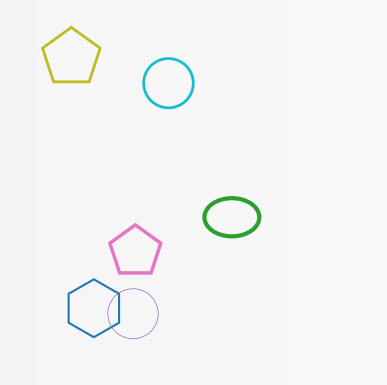[{"shape": "hexagon", "thickness": 1.5, "radius": 0.38, "center": [0.242, 0.199]}, {"shape": "oval", "thickness": 3, "radius": 0.35, "center": [0.598, 0.436]}, {"shape": "circle", "thickness": 0.5, "radius": 0.32, "center": [0.343, 0.185]}, {"shape": "pentagon", "thickness": 2.5, "radius": 0.34, "center": [0.349, 0.347]}, {"shape": "pentagon", "thickness": 2, "radius": 0.39, "center": [0.184, 0.851]}, {"shape": "circle", "thickness": 2, "radius": 0.32, "center": [0.435, 0.784]}]